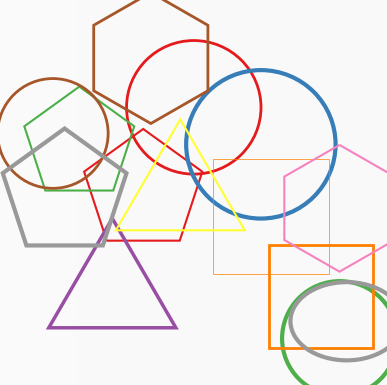[{"shape": "pentagon", "thickness": 1.5, "radius": 0.8, "center": [0.37, 0.505]}, {"shape": "circle", "thickness": 2, "radius": 0.87, "center": [0.5, 0.721]}, {"shape": "circle", "thickness": 3, "radius": 0.96, "center": [0.673, 0.625]}, {"shape": "pentagon", "thickness": 1.5, "radius": 0.75, "center": [0.205, 0.626]}, {"shape": "circle", "thickness": 3, "radius": 0.74, "center": [0.877, 0.121]}, {"shape": "triangle", "thickness": 2.5, "radius": 0.95, "center": [0.29, 0.243]}, {"shape": "square", "thickness": 2, "radius": 0.67, "center": [0.828, 0.229]}, {"shape": "square", "thickness": 0.5, "radius": 0.75, "center": [0.699, 0.437]}, {"shape": "triangle", "thickness": 1.5, "radius": 0.96, "center": [0.465, 0.498]}, {"shape": "circle", "thickness": 2, "radius": 0.71, "center": [0.136, 0.653]}, {"shape": "hexagon", "thickness": 2, "radius": 0.85, "center": [0.389, 0.849]}, {"shape": "hexagon", "thickness": 1.5, "radius": 0.82, "center": [0.876, 0.459]}, {"shape": "oval", "thickness": 3, "radius": 0.73, "center": [0.895, 0.166]}, {"shape": "pentagon", "thickness": 3, "radius": 0.84, "center": [0.167, 0.498]}]